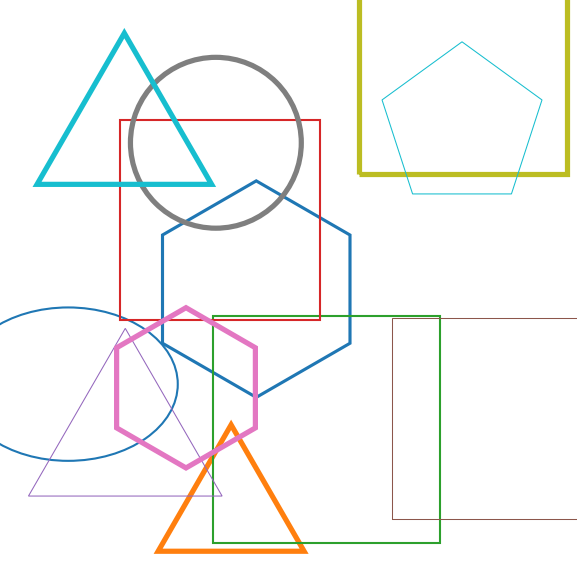[{"shape": "oval", "thickness": 1, "radius": 0.95, "center": [0.118, 0.334]}, {"shape": "hexagon", "thickness": 1.5, "radius": 0.94, "center": [0.444, 0.498]}, {"shape": "triangle", "thickness": 2.5, "radius": 0.73, "center": [0.4, 0.118]}, {"shape": "square", "thickness": 1, "radius": 0.98, "center": [0.565, 0.255]}, {"shape": "square", "thickness": 1, "radius": 0.87, "center": [0.381, 0.619]}, {"shape": "triangle", "thickness": 0.5, "radius": 0.97, "center": [0.217, 0.237]}, {"shape": "square", "thickness": 0.5, "radius": 0.87, "center": [0.854, 0.275]}, {"shape": "hexagon", "thickness": 2.5, "radius": 0.69, "center": [0.322, 0.328]}, {"shape": "circle", "thickness": 2.5, "radius": 0.74, "center": [0.374, 0.752]}, {"shape": "square", "thickness": 2.5, "radius": 0.9, "center": [0.802, 0.877]}, {"shape": "triangle", "thickness": 2.5, "radius": 0.87, "center": [0.215, 0.767]}, {"shape": "pentagon", "thickness": 0.5, "radius": 0.73, "center": [0.8, 0.781]}]